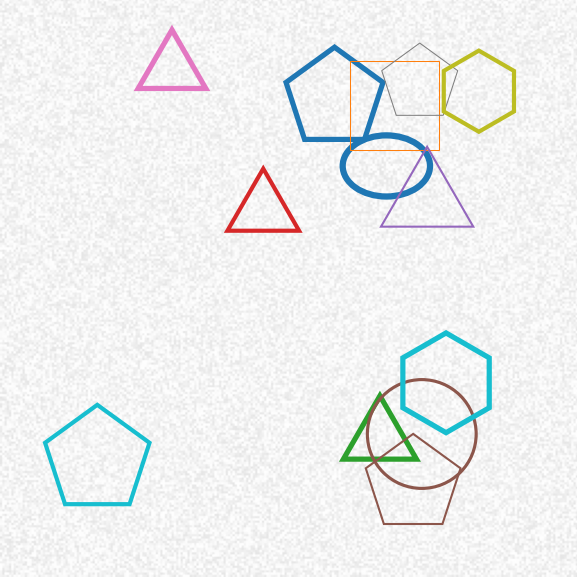[{"shape": "pentagon", "thickness": 2.5, "radius": 0.44, "center": [0.579, 0.829]}, {"shape": "oval", "thickness": 3, "radius": 0.38, "center": [0.669, 0.712]}, {"shape": "square", "thickness": 0.5, "radius": 0.38, "center": [0.683, 0.816]}, {"shape": "triangle", "thickness": 2.5, "radius": 0.37, "center": [0.658, 0.241]}, {"shape": "triangle", "thickness": 2, "radius": 0.36, "center": [0.456, 0.635]}, {"shape": "triangle", "thickness": 1, "radius": 0.46, "center": [0.74, 0.653]}, {"shape": "pentagon", "thickness": 1, "radius": 0.43, "center": [0.715, 0.162]}, {"shape": "circle", "thickness": 1.5, "radius": 0.47, "center": [0.73, 0.248]}, {"shape": "triangle", "thickness": 2.5, "radius": 0.34, "center": [0.298, 0.88]}, {"shape": "pentagon", "thickness": 0.5, "radius": 0.35, "center": [0.727, 0.855]}, {"shape": "hexagon", "thickness": 2, "radius": 0.35, "center": [0.829, 0.841]}, {"shape": "hexagon", "thickness": 2.5, "radius": 0.43, "center": [0.772, 0.336]}, {"shape": "pentagon", "thickness": 2, "radius": 0.48, "center": [0.168, 0.203]}]